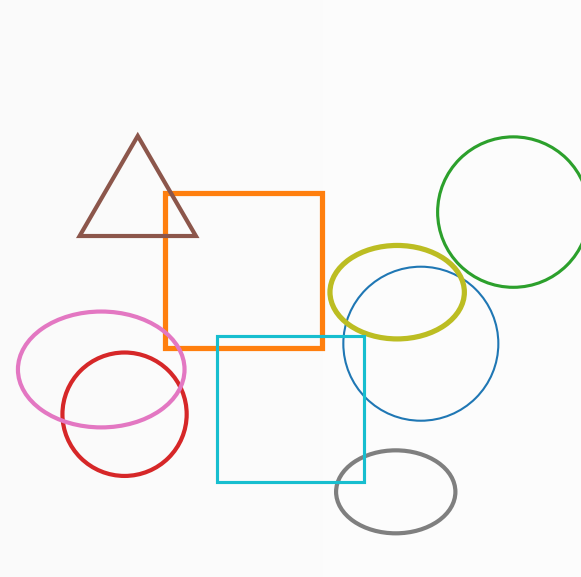[{"shape": "circle", "thickness": 1, "radius": 0.67, "center": [0.724, 0.404]}, {"shape": "square", "thickness": 2.5, "radius": 0.67, "center": [0.419, 0.531]}, {"shape": "circle", "thickness": 1.5, "radius": 0.65, "center": [0.883, 0.632]}, {"shape": "circle", "thickness": 2, "radius": 0.53, "center": [0.214, 0.282]}, {"shape": "triangle", "thickness": 2, "radius": 0.58, "center": [0.237, 0.648]}, {"shape": "oval", "thickness": 2, "radius": 0.72, "center": [0.174, 0.359]}, {"shape": "oval", "thickness": 2, "radius": 0.51, "center": [0.681, 0.147]}, {"shape": "oval", "thickness": 2.5, "radius": 0.58, "center": [0.683, 0.493]}, {"shape": "square", "thickness": 1.5, "radius": 0.63, "center": [0.499, 0.291]}]